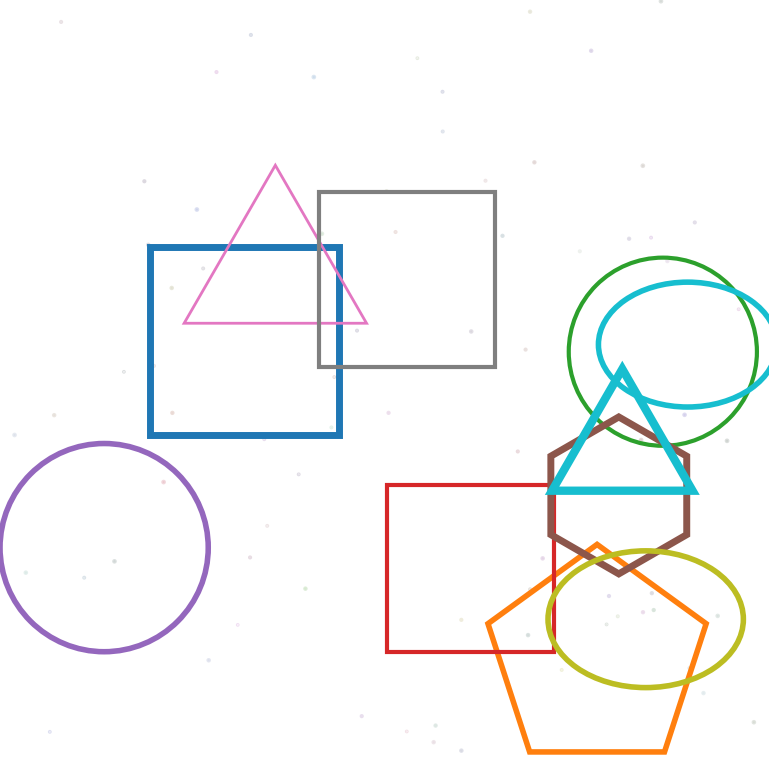[{"shape": "square", "thickness": 2.5, "radius": 0.61, "center": [0.317, 0.557]}, {"shape": "pentagon", "thickness": 2, "radius": 0.74, "center": [0.775, 0.144]}, {"shape": "circle", "thickness": 1.5, "radius": 0.61, "center": [0.861, 0.543]}, {"shape": "square", "thickness": 1.5, "radius": 0.54, "center": [0.611, 0.262]}, {"shape": "circle", "thickness": 2, "radius": 0.68, "center": [0.135, 0.289]}, {"shape": "hexagon", "thickness": 2.5, "radius": 0.51, "center": [0.804, 0.357]}, {"shape": "triangle", "thickness": 1, "radius": 0.68, "center": [0.358, 0.649]}, {"shape": "square", "thickness": 1.5, "radius": 0.57, "center": [0.529, 0.637]}, {"shape": "oval", "thickness": 2, "radius": 0.63, "center": [0.839, 0.196]}, {"shape": "triangle", "thickness": 3, "radius": 0.53, "center": [0.808, 0.415]}, {"shape": "oval", "thickness": 2, "radius": 0.58, "center": [0.893, 0.552]}]